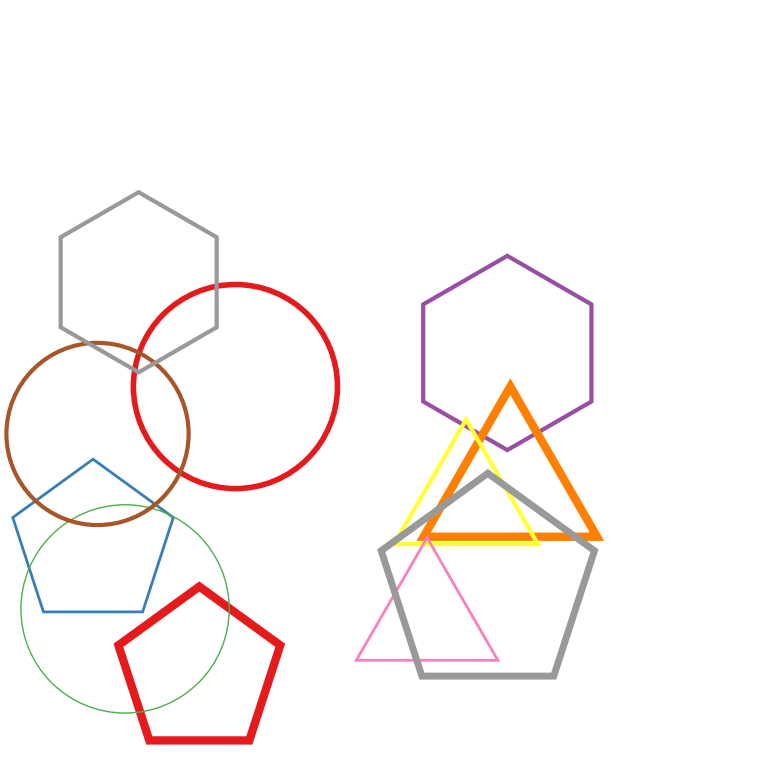[{"shape": "pentagon", "thickness": 3, "radius": 0.55, "center": [0.259, 0.128]}, {"shape": "circle", "thickness": 2, "radius": 0.66, "center": [0.306, 0.498]}, {"shape": "pentagon", "thickness": 1, "radius": 0.55, "center": [0.121, 0.294]}, {"shape": "circle", "thickness": 0.5, "radius": 0.68, "center": [0.162, 0.209]}, {"shape": "hexagon", "thickness": 1.5, "radius": 0.63, "center": [0.659, 0.542]}, {"shape": "triangle", "thickness": 3, "radius": 0.65, "center": [0.663, 0.368]}, {"shape": "triangle", "thickness": 1.5, "radius": 0.54, "center": [0.605, 0.347]}, {"shape": "circle", "thickness": 1.5, "radius": 0.59, "center": [0.127, 0.436]}, {"shape": "triangle", "thickness": 1, "radius": 0.53, "center": [0.555, 0.196]}, {"shape": "hexagon", "thickness": 1.5, "radius": 0.58, "center": [0.18, 0.633]}, {"shape": "pentagon", "thickness": 2.5, "radius": 0.73, "center": [0.634, 0.24]}]